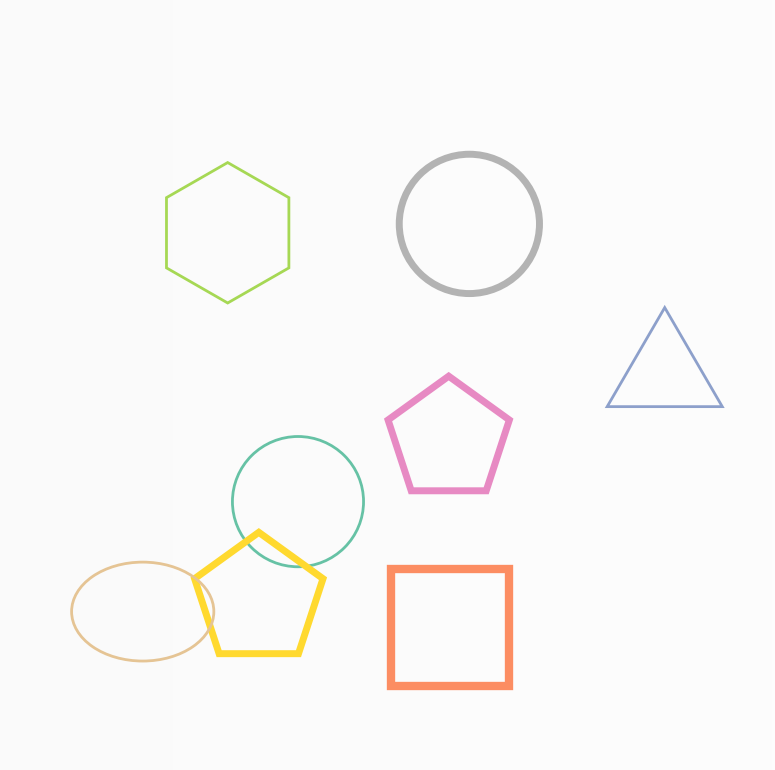[{"shape": "circle", "thickness": 1, "radius": 0.42, "center": [0.384, 0.349]}, {"shape": "square", "thickness": 3, "radius": 0.38, "center": [0.58, 0.185]}, {"shape": "triangle", "thickness": 1, "radius": 0.43, "center": [0.858, 0.515]}, {"shape": "pentagon", "thickness": 2.5, "radius": 0.41, "center": [0.579, 0.429]}, {"shape": "hexagon", "thickness": 1, "radius": 0.46, "center": [0.294, 0.698]}, {"shape": "pentagon", "thickness": 2.5, "radius": 0.44, "center": [0.334, 0.222]}, {"shape": "oval", "thickness": 1, "radius": 0.46, "center": [0.184, 0.206]}, {"shape": "circle", "thickness": 2.5, "radius": 0.45, "center": [0.606, 0.709]}]